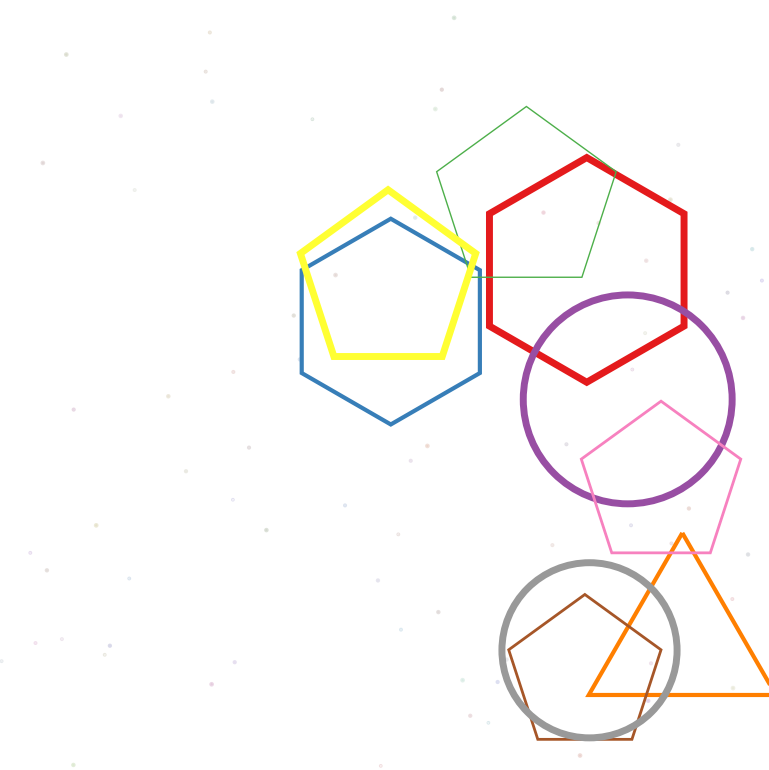[{"shape": "hexagon", "thickness": 2.5, "radius": 0.73, "center": [0.762, 0.649]}, {"shape": "hexagon", "thickness": 1.5, "radius": 0.67, "center": [0.508, 0.582]}, {"shape": "pentagon", "thickness": 0.5, "radius": 0.61, "center": [0.684, 0.739]}, {"shape": "circle", "thickness": 2.5, "radius": 0.68, "center": [0.815, 0.481]}, {"shape": "triangle", "thickness": 1.5, "radius": 0.7, "center": [0.886, 0.168]}, {"shape": "pentagon", "thickness": 2.5, "radius": 0.6, "center": [0.504, 0.634]}, {"shape": "pentagon", "thickness": 1, "radius": 0.52, "center": [0.76, 0.124]}, {"shape": "pentagon", "thickness": 1, "radius": 0.54, "center": [0.858, 0.37]}, {"shape": "circle", "thickness": 2.5, "radius": 0.57, "center": [0.766, 0.155]}]